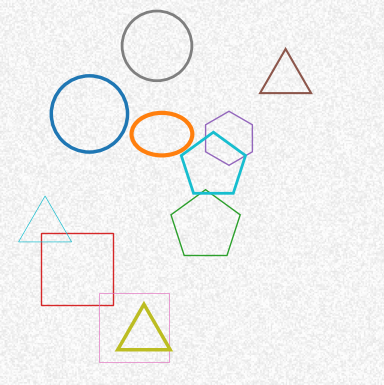[{"shape": "circle", "thickness": 2.5, "radius": 0.5, "center": [0.232, 0.704]}, {"shape": "oval", "thickness": 3, "radius": 0.39, "center": [0.421, 0.652]}, {"shape": "pentagon", "thickness": 1, "radius": 0.47, "center": [0.534, 0.413]}, {"shape": "square", "thickness": 1, "radius": 0.47, "center": [0.199, 0.301]}, {"shape": "hexagon", "thickness": 1, "radius": 0.35, "center": [0.595, 0.641]}, {"shape": "triangle", "thickness": 1.5, "radius": 0.38, "center": [0.742, 0.796]}, {"shape": "square", "thickness": 0.5, "radius": 0.45, "center": [0.348, 0.149]}, {"shape": "circle", "thickness": 2, "radius": 0.45, "center": [0.408, 0.881]}, {"shape": "triangle", "thickness": 2.5, "radius": 0.39, "center": [0.374, 0.131]}, {"shape": "triangle", "thickness": 0.5, "radius": 0.4, "center": [0.117, 0.411]}, {"shape": "pentagon", "thickness": 2, "radius": 0.44, "center": [0.554, 0.569]}]